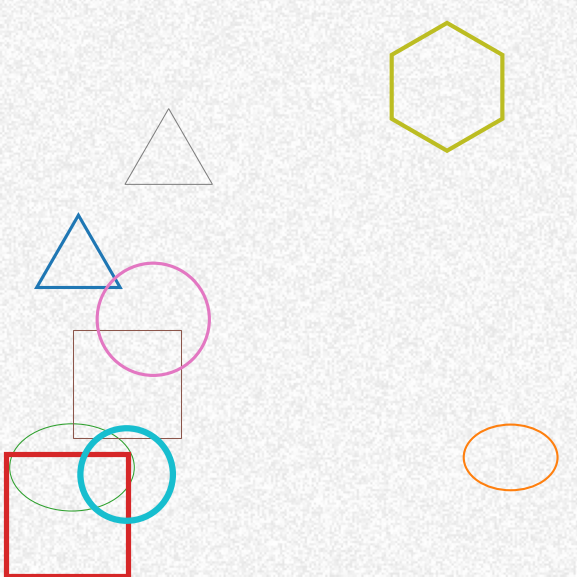[{"shape": "triangle", "thickness": 1.5, "radius": 0.42, "center": [0.136, 0.543]}, {"shape": "oval", "thickness": 1, "radius": 0.41, "center": [0.884, 0.207]}, {"shape": "oval", "thickness": 0.5, "radius": 0.54, "center": [0.125, 0.19]}, {"shape": "square", "thickness": 2.5, "radius": 0.53, "center": [0.116, 0.107]}, {"shape": "square", "thickness": 0.5, "radius": 0.47, "center": [0.22, 0.335]}, {"shape": "circle", "thickness": 1.5, "radius": 0.49, "center": [0.265, 0.446]}, {"shape": "triangle", "thickness": 0.5, "radius": 0.44, "center": [0.292, 0.724]}, {"shape": "hexagon", "thickness": 2, "radius": 0.55, "center": [0.774, 0.849]}, {"shape": "circle", "thickness": 3, "radius": 0.4, "center": [0.219, 0.177]}]